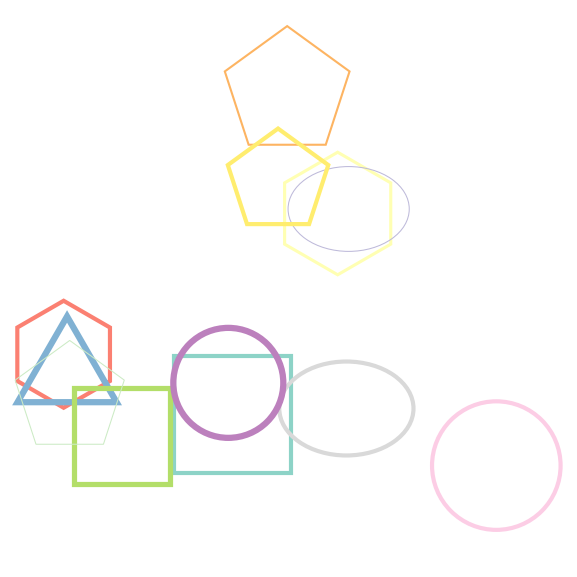[{"shape": "square", "thickness": 2, "radius": 0.51, "center": [0.403, 0.281]}, {"shape": "hexagon", "thickness": 1.5, "radius": 0.53, "center": [0.585, 0.629]}, {"shape": "oval", "thickness": 0.5, "radius": 0.52, "center": [0.604, 0.637]}, {"shape": "hexagon", "thickness": 2, "radius": 0.46, "center": [0.11, 0.386]}, {"shape": "triangle", "thickness": 3, "radius": 0.49, "center": [0.116, 0.352]}, {"shape": "pentagon", "thickness": 1, "radius": 0.57, "center": [0.497, 0.84]}, {"shape": "square", "thickness": 2.5, "radius": 0.42, "center": [0.211, 0.244]}, {"shape": "circle", "thickness": 2, "radius": 0.56, "center": [0.859, 0.193]}, {"shape": "oval", "thickness": 2, "radius": 0.58, "center": [0.6, 0.292]}, {"shape": "circle", "thickness": 3, "radius": 0.48, "center": [0.395, 0.336]}, {"shape": "pentagon", "thickness": 0.5, "radius": 0.5, "center": [0.121, 0.31]}, {"shape": "pentagon", "thickness": 2, "radius": 0.46, "center": [0.481, 0.685]}]